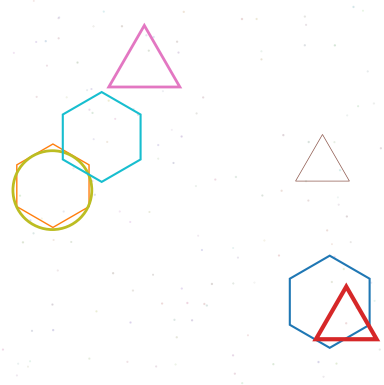[{"shape": "hexagon", "thickness": 1.5, "radius": 0.6, "center": [0.856, 0.216]}, {"shape": "hexagon", "thickness": 1, "radius": 0.54, "center": [0.137, 0.518]}, {"shape": "triangle", "thickness": 3, "radius": 0.46, "center": [0.899, 0.164]}, {"shape": "triangle", "thickness": 0.5, "radius": 0.4, "center": [0.838, 0.57]}, {"shape": "triangle", "thickness": 2, "radius": 0.53, "center": [0.375, 0.827]}, {"shape": "circle", "thickness": 2, "radius": 0.51, "center": [0.136, 0.506]}, {"shape": "hexagon", "thickness": 1.5, "radius": 0.58, "center": [0.264, 0.644]}]